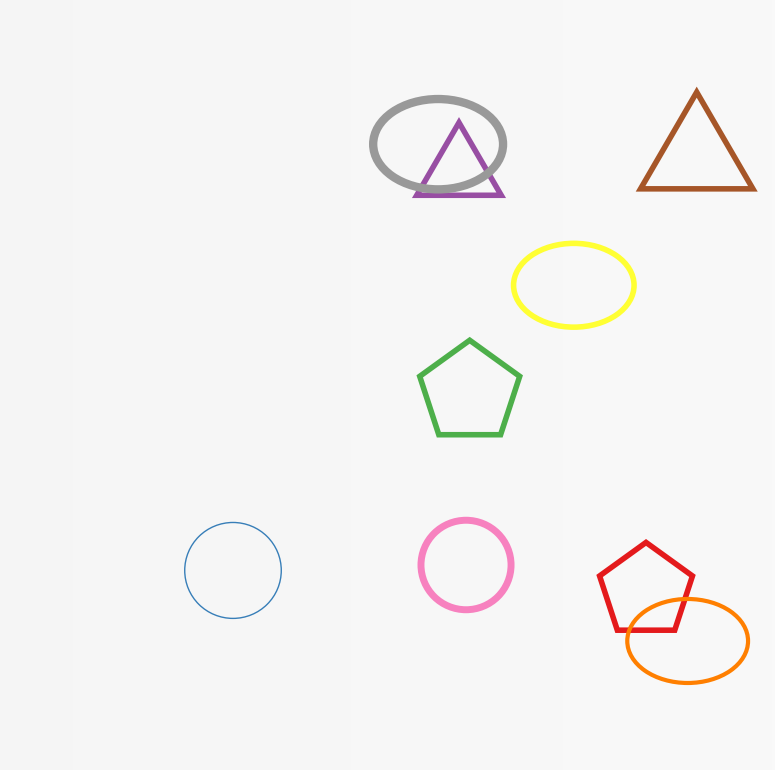[{"shape": "pentagon", "thickness": 2, "radius": 0.32, "center": [0.834, 0.233]}, {"shape": "circle", "thickness": 0.5, "radius": 0.31, "center": [0.301, 0.259]}, {"shape": "pentagon", "thickness": 2, "radius": 0.34, "center": [0.606, 0.49]}, {"shape": "triangle", "thickness": 2, "radius": 0.31, "center": [0.592, 0.778]}, {"shape": "oval", "thickness": 1.5, "radius": 0.39, "center": [0.887, 0.168]}, {"shape": "oval", "thickness": 2, "radius": 0.39, "center": [0.74, 0.63]}, {"shape": "triangle", "thickness": 2, "radius": 0.42, "center": [0.899, 0.797]}, {"shape": "circle", "thickness": 2.5, "radius": 0.29, "center": [0.601, 0.266]}, {"shape": "oval", "thickness": 3, "radius": 0.42, "center": [0.565, 0.813]}]